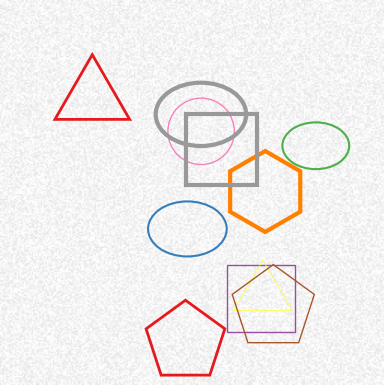[{"shape": "triangle", "thickness": 2, "radius": 0.56, "center": [0.24, 0.746]}, {"shape": "pentagon", "thickness": 2, "radius": 0.54, "center": [0.482, 0.113]}, {"shape": "oval", "thickness": 1.5, "radius": 0.51, "center": [0.487, 0.405]}, {"shape": "oval", "thickness": 1.5, "radius": 0.43, "center": [0.82, 0.621]}, {"shape": "square", "thickness": 1, "radius": 0.44, "center": [0.679, 0.225]}, {"shape": "hexagon", "thickness": 3, "radius": 0.53, "center": [0.689, 0.503]}, {"shape": "triangle", "thickness": 0.5, "radius": 0.44, "center": [0.683, 0.237]}, {"shape": "pentagon", "thickness": 1, "radius": 0.56, "center": [0.71, 0.201]}, {"shape": "circle", "thickness": 1, "radius": 0.43, "center": [0.522, 0.659]}, {"shape": "square", "thickness": 3, "radius": 0.46, "center": [0.576, 0.612]}, {"shape": "oval", "thickness": 3, "radius": 0.59, "center": [0.522, 0.703]}]